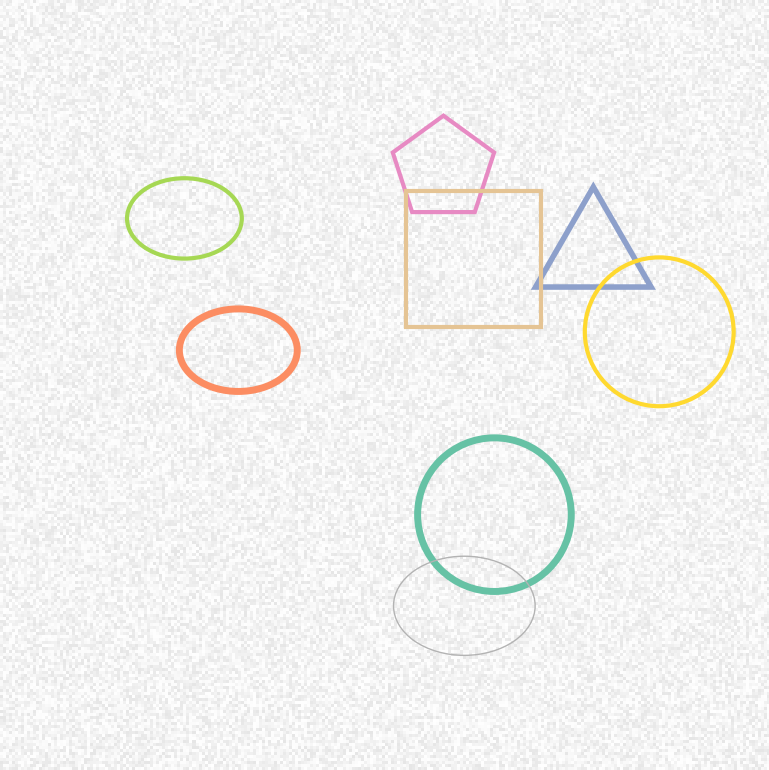[{"shape": "circle", "thickness": 2.5, "radius": 0.5, "center": [0.642, 0.332]}, {"shape": "oval", "thickness": 2.5, "radius": 0.38, "center": [0.31, 0.545]}, {"shape": "triangle", "thickness": 2, "radius": 0.43, "center": [0.771, 0.671]}, {"shape": "pentagon", "thickness": 1.5, "radius": 0.35, "center": [0.576, 0.781]}, {"shape": "oval", "thickness": 1.5, "radius": 0.37, "center": [0.24, 0.716]}, {"shape": "circle", "thickness": 1.5, "radius": 0.48, "center": [0.856, 0.569]}, {"shape": "square", "thickness": 1.5, "radius": 0.44, "center": [0.615, 0.664]}, {"shape": "oval", "thickness": 0.5, "radius": 0.46, "center": [0.603, 0.213]}]